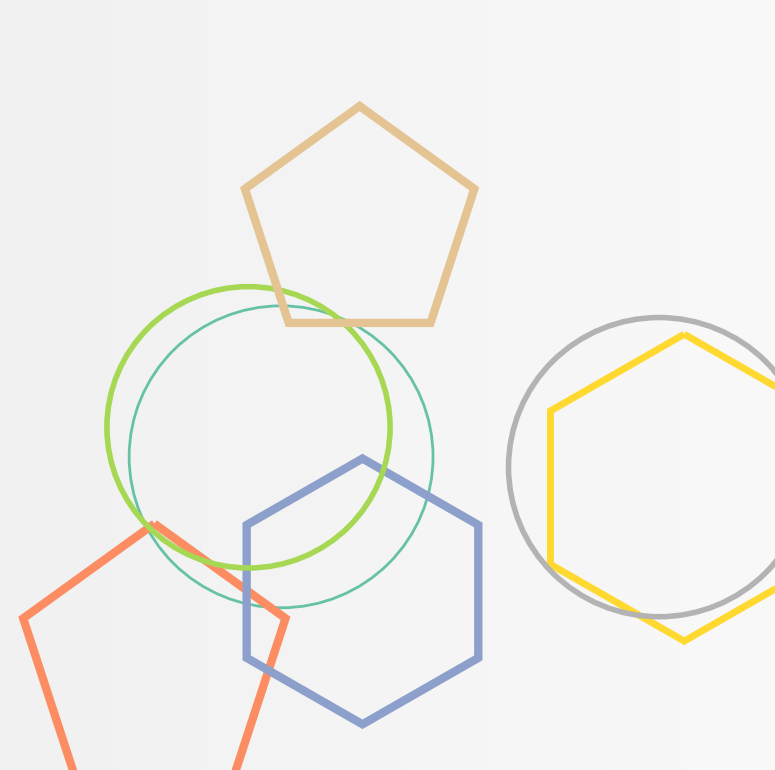[{"shape": "circle", "thickness": 1, "radius": 0.98, "center": [0.363, 0.407]}, {"shape": "pentagon", "thickness": 3, "radius": 0.89, "center": [0.199, 0.142]}, {"shape": "hexagon", "thickness": 3, "radius": 0.86, "center": [0.468, 0.232]}, {"shape": "circle", "thickness": 2, "radius": 0.91, "center": [0.321, 0.445]}, {"shape": "hexagon", "thickness": 2.5, "radius": 1.0, "center": [0.883, 0.367]}, {"shape": "pentagon", "thickness": 3, "radius": 0.78, "center": [0.464, 0.707]}, {"shape": "circle", "thickness": 2, "radius": 0.97, "center": [0.85, 0.393]}]